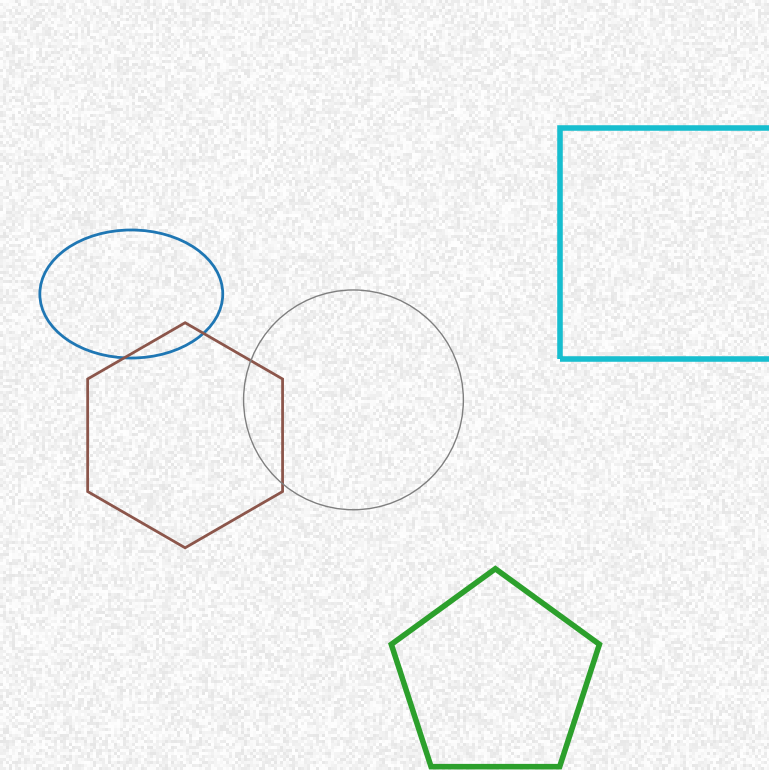[{"shape": "oval", "thickness": 1, "radius": 0.59, "center": [0.171, 0.618]}, {"shape": "pentagon", "thickness": 2, "radius": 0.71, "center": [0.643, 0.119]}, {"shape": "hexagon", "thickness": 1, "radius": 0.73, "center": [0.24, 0.435]}, {"shape": "circle", "thickness": 0.5, "radius": 0.71, "center": [0.459, 0.481]}, {"shape": "square", "thickness": 2, "radius": 0.75, "center": [0.877, 0.684]}]